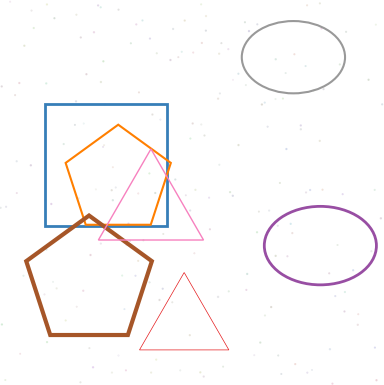[{"shape": "triangle", "thickness": 0.5, "radius": 0.67, "center": [0.478, 0.158]}, {"shape": "square", "thickness": 2, "radius": 0.79, "center": [0.276, 0.571]}, {"shape": "oval", "thickness": 2, "radius": 0.73, "center": [0.832, 0.362]}, {"shape": "pentagon", "thickness": 1.5, "radius": 0.72, "center": [0.307, 0.532]}, {"shape": "pentagon", "thickness": 3, "radius": 0.86, "center": [0.231, 0.269]}, {"shape": "triangle", "thickness": 1, "radius": 0.79, "center": [0.392, 0.455]}, {"shape": "oval", "thickness": 1.5, "radius": 0.67, "center": [0.762, 0.851]}]